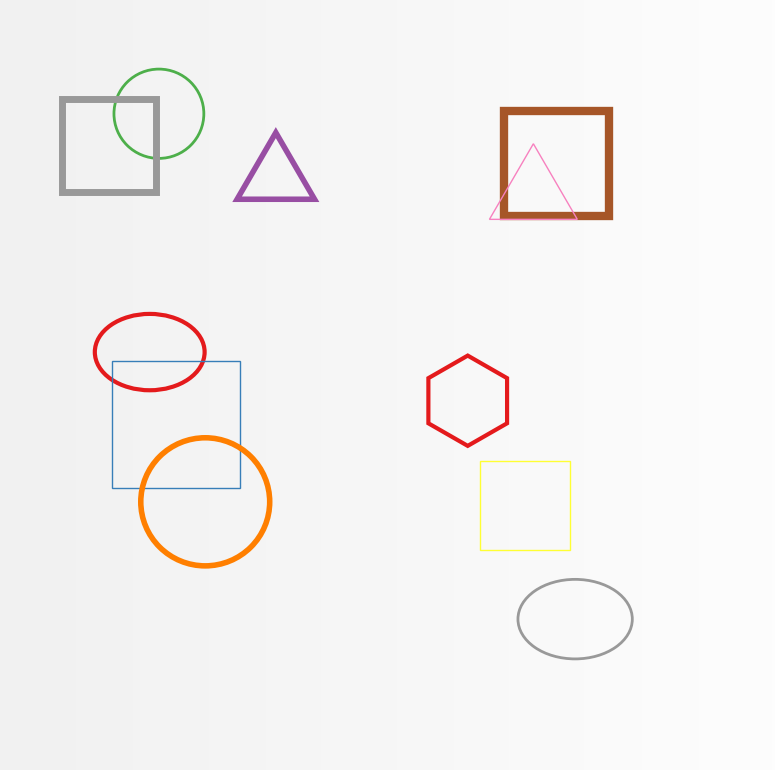[{"shape": "oval", "thickness": 1.5, "radius": 0.35, "center": [0.193, 0.543]}, {"shape": "hexagon", "thickness": 1.5, "radius": 0.29, "center": [0.604, 0.48]}, {"shape": "square", "thickness": 0.5, "radius": 0.41, "center": [0.227, 0.449]}, {"shape": "circle", "thickness": 1, "radius": 0.29, "center": [0.205, 0.852]}, {"shape": "triangle", "thickness": 2, "radius": 0.29, "center": [0.356, 0.77]}, {"shape": "circle", "thickness": 2, "radius": 0.42, "center": [0.265, 0.348]}, {"shape": "square", "thickness": 0.5, "radius": 0.29, "center": [0.678, 0.343]}, {"shape": "square", "thickness": 3, "radius": 0.34, "center": [0.718, 0.788]}, {"shape": "triangle", "thickness": 0.5, "radius": 0.33, "center": [0.688, 0.748]}, {"shape": "square", "thickness": 2.5, "radius": 0.3, "center": [0.141, 0.811]}, {"shape": "oval", "thickness": 1, "radius": 0.37, "center": [0.742, 0.196]}]